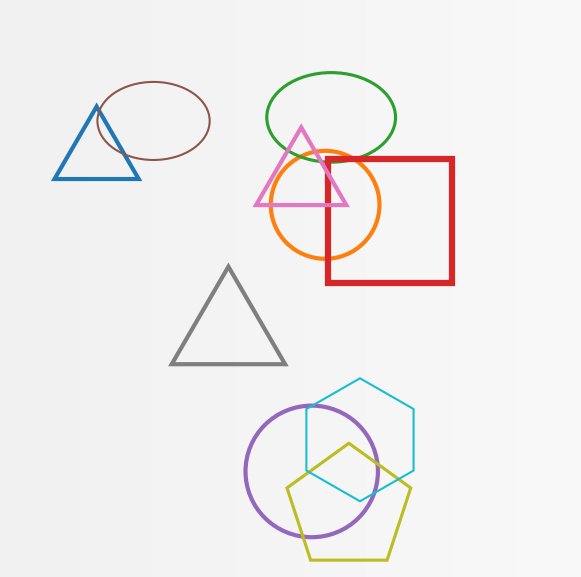[{"shape": "triangle", "thickness": 2, "radius": 0.42, "center": [0.166, 0.731]}, {"shape": "circle", "thickness": 2, "radius": 0.47, "center": [0.559, 0.644]}, {"shape": "oval", "thickness": 1.5, "radius": 0.55, "center": [0.57, 0.796]}, {"shape": "square", "thickness": 3, "radius": 0.53, "center": [0.671, 0.617]}, {"shape": "circle", "thickness": 2, "radius": 0.57, "center": [0.536, 0.183]}, {"shape": "oval", "thickness": 1, "radius": 0.48, "center": [0.264, 0.79]}, {"shape": "triangle", "thickness": 2, "radius": 0.45, "center": [0.518, 0.689]}, {"shape": "triangle", "thickness": 2, "radius": 0.56, "center": [0.393, 0.425]}, {"shape": "pentagon", "thickness": 1.5, "radius": 0.56, "center": [0.6, 0.12]}, {"shape": "hexagon", "thickness": 1, "radius": 0.53, "center": [0.619, 0.238]}]